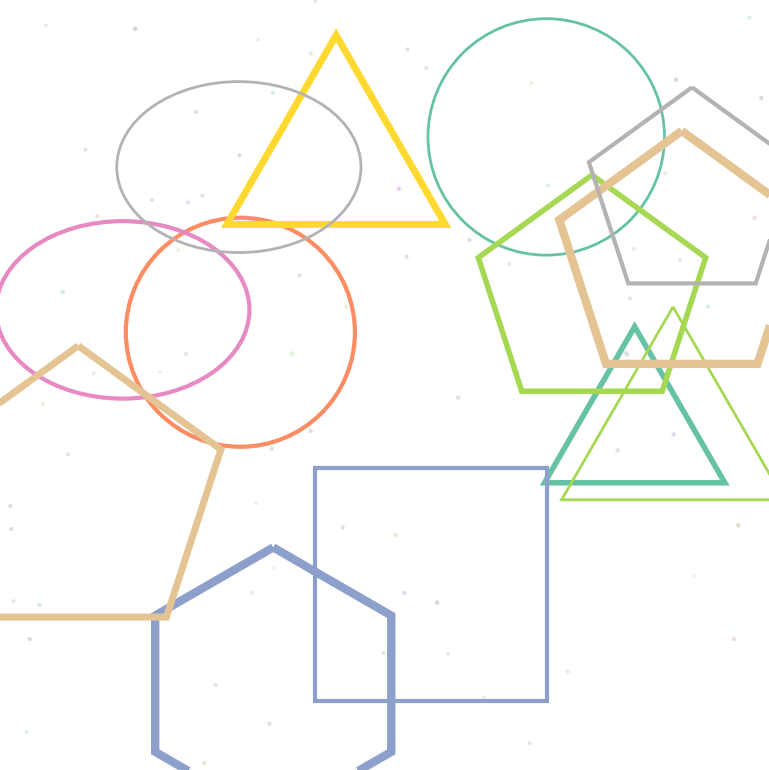[{"shape": "circle", "thickness": 1, "radius": 0.77, "center": [0.709, 0.822]}, {"shape": "triangle", "thickness": 2, "radius": 0.68, "center": [0.824, 0.441]}, {"shape": "circle", "thickness": 1.5, "radius": 0.74, "center": [0.312, 0.569]}, {"shape": "square", "thickness": 1.5, "radius": 0.75, "center": [0.559, 0.241]}, {"shape": "hexagon", "thickness": 3, "radius": 0.89, "center": [0.355, 0.112]}, {"shape": "oval", "thickness": 1.5, "radius": 0.82, "center": [0.159, 0.598]}, {"shape": "triangle", "thickness": 1, "radius": 0.84, "center": [0.874, 0.434]}, {"shape": "pentagon", "thickness": 2, "radius": 0.78, "center": [0.769, 0.617]}, {"shape": "triangle", "thickness": 2.5, "radius": 0.82, "center": [0.436, 0.79]}, {"shape": "pentagon", "thickness": 2.5, "radius": 0.97, "center": [0.102, 0.356]}, {"shape": "pentagon", "thickness": 3, "radius": 0.84, "center": [0.885, 0.663]}, {"shape": "pentagon", "thickness": 1.5, "radius": 0.7, "center": [0.899, 0.746]}, {"shape": "oval", "thickness": 1, "radius": 0.79, "center": [0.31, 0.783]}]